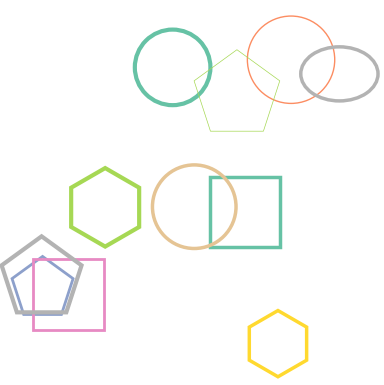[{"shape": "circle", "thickness": 3, "radius": 0.49, "center": [0.448, 0.825]}, {"shape": "square", "thickness": 2.5, "radius": 0.45, "center": [0.635, 0.45]}, {"shape": "circle", "thickness": 1, "radius": 0.57, "center": [0.756, 0.845]}, {"shape": "pentagon", "thickness": 2, "radius": 0.42, "center": [0.111, 0.251]}, {"shape": "square", "thickness": 2, "radius": 0.46, "center": [0.178, 0.236]}, {"shape": "hexagon", "thickness": 3, "radius": 0.51, "center": [0.273, 0.461]}, {"shape": "pentagon", "thickness": 0.5, "radius": 0.58, "center": [0.615, 0.754]}, {"shape": "hexagon", "thickness": 2.5, "radius": 0.43, "center": [0.722, 0.107]}, {"shape": "circle", "thickness": 2.5, "radius": 0.54, "center": [0.505, 0.463]}, {"shape": "oval", "thickness": 2.5, "radius": 0.5, "center": [0.882, 0.808]}, {"shape": "pentagon", "thickness": 3, "radius": 0.55, "center": [0.108, 0.277]}]